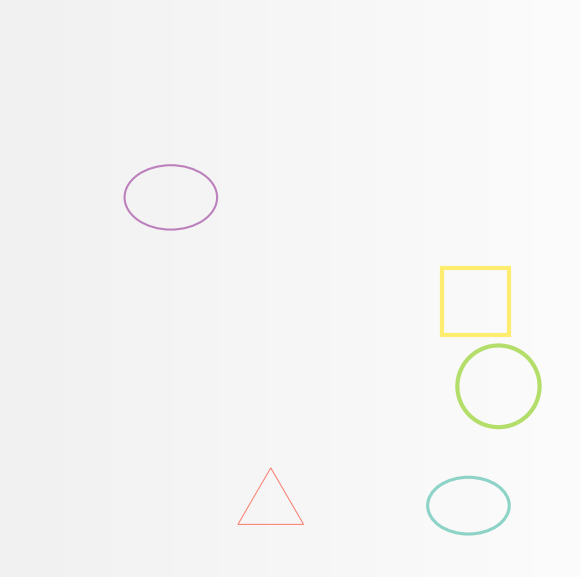[{"shape": "oval", "thickness": 1.5, "radius": 0.35, "center": [0.806, 0.124]}, {"shape": "triangle", "thickness": 0.5, "radius": 0.33, "center": [0.466, 0.124]}, {"shape": "circle", "thickness": 2, "radius": 0.35, "center": [0.858, 0.33]}, {"shape": "oval", "thickness": 1, "radius": 0.4, "center": [0.294, 0.657]}, {"shape": "square", "thickness": 2, "radius": 0.29, "center": [0.819, 0.478]}]